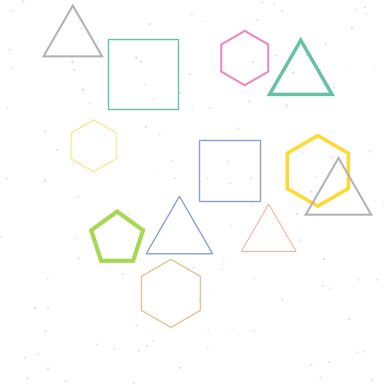[{"shape": "triangle", "thickness": 2.5, "radius": 0.47, "center": [0.781, 0.802]}, {"shape": "square", "thickness": 1, "radius": 0.46, "center": [0.373, 0.809]}, {"shape": "triangle", "thickness": 0.5, "radius": 0.41, "center": [0.698, 0.388]}, {"shape": "triangle", "thickness": 1, "radius": 0.5, "center": [0.466, 0.391]}, {"shape": "square", "thickness": 1, "radius": 0.39, "center": [0.596, 0.557]}, {"shape": "hexagon", "thickness": 1.5, "radius": 0.35, "center": [0.636, 0.849]}, {"shape": "pentagon", "thickness": 3, "radius": 0.35, "center": [0.304, 0.38]}, {"shape": "hexagon", "thickness": 2.5, "radius": 0.46, "center": [0.825, 0.556]}, {"shape": "hexagon", "thickness": 0.5, "radius": 0.34, "center": [0.243, 0.621]}, {"shape": "hexagon", "thickness": 1, "radius": 0.44, "center": [0.444, 0.238]}, {"shape": "triangle", "thickness": 1.5, "radius": 0.49, "center": [0.879, 0.491]}, {"shape": "triangle", "thickness": 1.5, "radius": 0.44, "center": [0.189, 0.898]}]